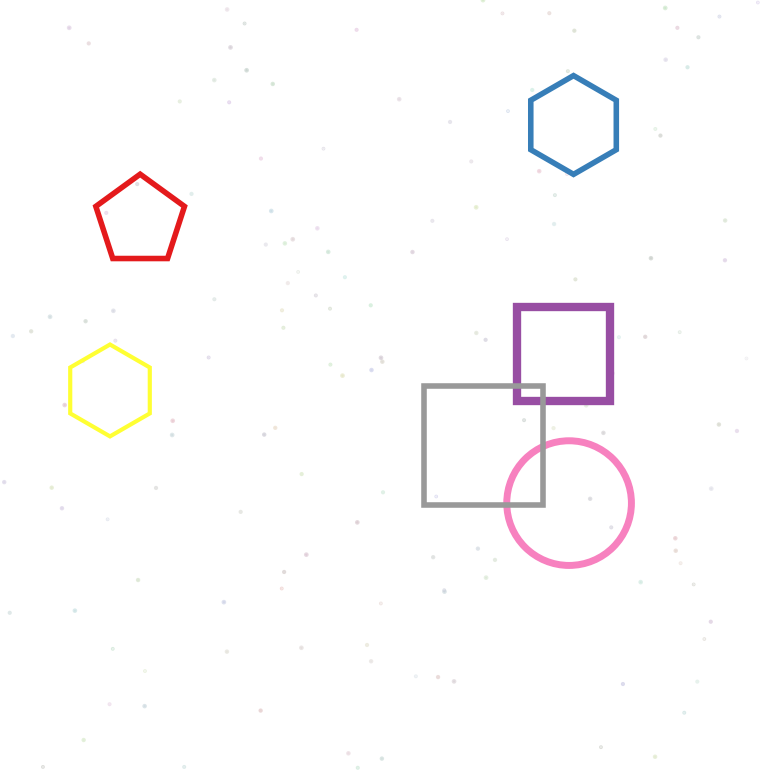[{"shape": "pentagon", "thickness": 2, "radius": 0.3, "center": [0.182, 0.713]}, {"shape": "hexagon", "thickness": 2, "radius": 0.32, "center": [0.745, 0.838]}, {"shape": "square", "thickness": 3, "radius": 0.3, "center": [0.732, 0.54]}, {"shape": "hexagon", "thickness": 1.5, "radius": 0.3, "center": [0.143, 0.493]}, {"shape": "circle", "thickness": 2.5, "radius": 0.4, "center": [0.739, 0.347]}, {"shape": "square", "thickness": 2, "radius": 0.39, "center": [0.628, 0.422]}]